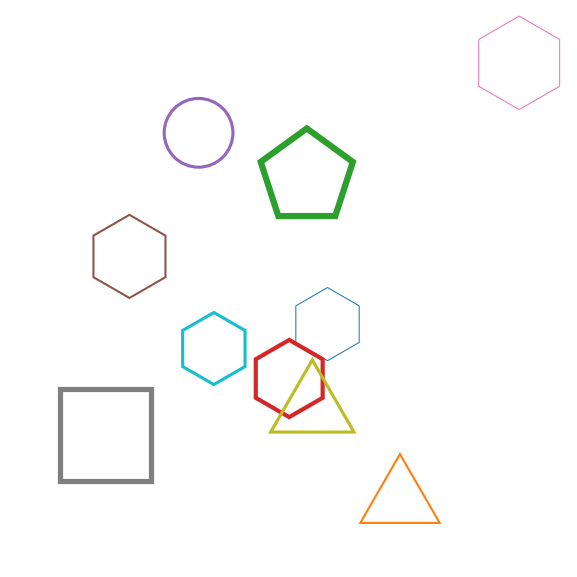[{"shape": "hexagon", "thickness": 0.5, "radius": 0.32, "center": [0.567, 0.438]}, {"shape": "triangle", "thickness": 1, "radius": 0.4, "center": [0.693, 0.133]}, {"shape": "pentagon", "thickness": 3, "radius": 0.42, "center": [0.531, 0.693]}, {"shape": "hexagon", "thickness": 2, "radius": 0.33, "center": [0.501, 0.344]}, {"shape": "circle", "thickness": 1.5, "radius": 0.3, "center": [0.344, 0.769]}, {"shape": "hexagon", "thickness": 1, "radius": 0.36, "center": [0.224, 0.555]}, {"shape": "hexagon", "thickness": 0.5, "radius": 0.4, "center": [0.899, 0.89]}, {"shape": "square", "thickness": 2.5, "radius": 0.39, "center": [0.182, 0.246]}, {"shape": "triangle", "thickness": 1.5, "radius": 0.42, "center": [0.541, 0.293]}, {"shape": "hexagon", "thickness": 1.5, "radius": 0.31, "center": [0.37, 0.396]}]